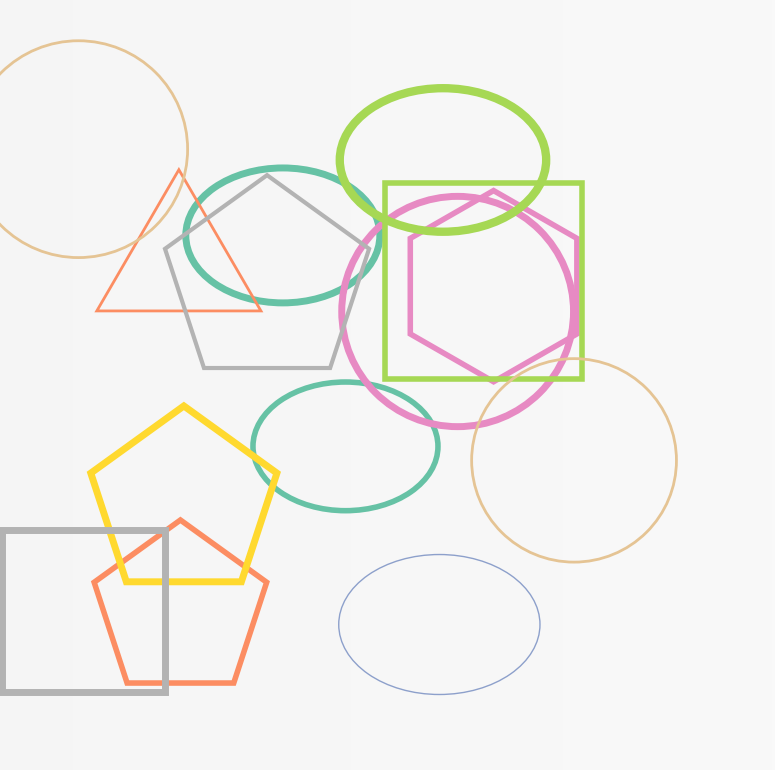[{"shape": "oval", "thickness": 2, "radius": 0.6, "center": [0.446, 0.42]}, {"shape": "oval", "thickness": 2.5, "radius": 0.63, "center": [0.365, 0.694]}, {"shape": "triangle", "thickness": 1, "radius": 0.61, "center": [0.231, 0.657]}, {"shape": "pentagon", "thickness": 2, "radius": 0.59, "center": [0.233, 0.208]}, {"shape": "oval", "thickness": 0.5, "radius": 0.65, "center": [0.567, 0.189]}, {"shape": "hexagon", "thickness": 2, "radius": 0.62, "center": [0.637, 0.628]}, {"shape": "circle", "thickness": 2.5, "radius": 0.75, "center": [0.59, 0.595]}, {"shape": "square", "thickness": 2, "radius": 0.64, "center": [0.624, 0.635]}, {"shape": "oval", "thickness": 3, "radius": 0.67, "center": [0.572, 0.792]}, {"shape": "pentagon", "thickness": 2.5, "radius": 0.63, "center": [0.237, 0.347]}, {"shape": "circle", "thickness": 1, "radius": 0.7, "center": [0.101, 0.806]}, {"shape": "circle", "thickness": 1, "radius": 0.66, "center": [0.741, 0.402]}, {"shape": "pentagon", "thickness": 1.5, "radius": 0.69, "center": [0.345, 0.634]}, {"shape": "square", "thickness": 2.5, "radius": 0.53, "center": [0.108, 0.206]}]